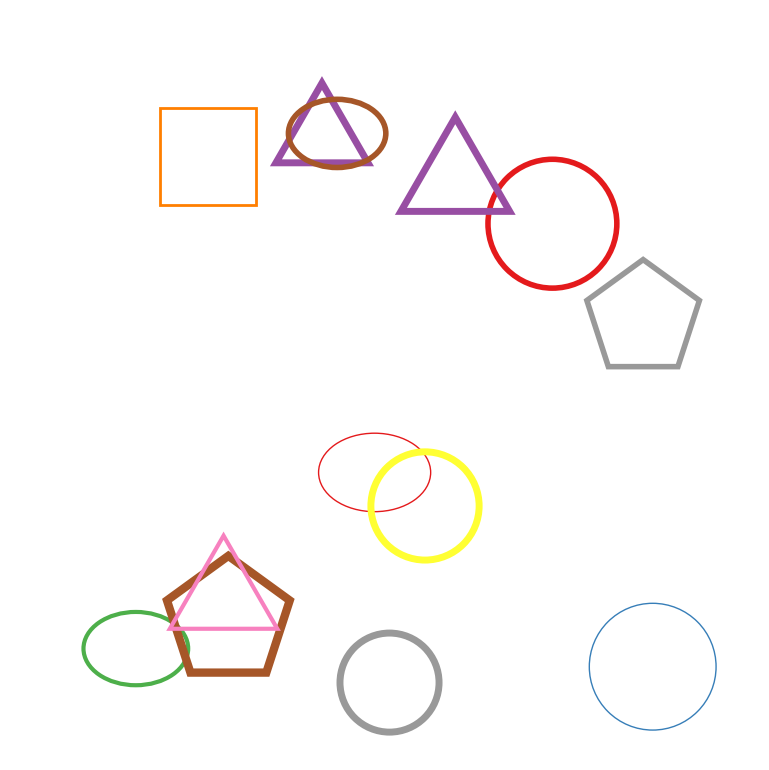[{"shape": "oval", "thickness": 0.5, "radius": 0.36, "center": [0.487, 0.386]}, {"shape": "circle", "thickness": 2, "radius": 0.42, "center": [0.717, 0.709]}, {"shape": "circle", "thickness": 0.5, "radius": 0.41, "center": [0.848, 0.134]}, {"shape": "oval", "thickness": 1.5, "radius": 0.34, "center": [0.176, 0.158]}, {"shape": "triangle", "thickness": 2.5, "radius": 0.41, "center": [0.591, 0.766]}, {"shape": "triangle", "thickness": 2.5, "radius": 0.35, "center": [0.418, 0.823]}, {"shape": "square", "thickness": 1, "radius": 0.31, "center": [0.27, 0.797]}, {"shape": "circle", "thickness": 2.5, "radius": 0.35, "center": [0.552, 0.343]}, {"shape": "pentagon", "thickness": 3, "radius": 0.42, "center": [0.297, 0.194]}, {"shape": "oval", "thickness": 2, "radius": 0.32, "center": [0.438, 0.827]}, {"shape": "triangle", "thickness": 1.5, "radius": 0.4, "center": [0.29, 0.224]}, {"shape": "pentagon", "thickness": 2, "radius": 0.38, "center": [0.835, 0.586]}, {"shape": "circle", "thickness": 2.5, "radius": 0.32, "center": [0.506, 0.114]}]